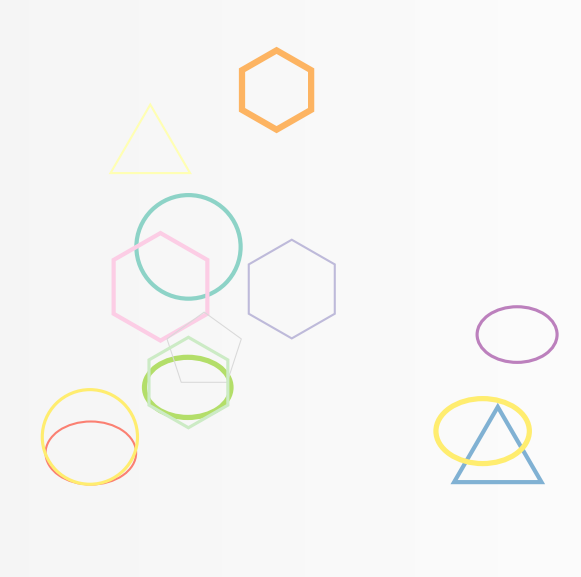[{"shape": "circle", "thickness": 2, "radius": 0.45, "center": [0.324, 0.572]}, {"shape": "triangle", "thickness": 1, "radius": 0.4, "center": [0.259, 0.739]}, {"shape": "hexagon", "thickness": 1, "radius": 0.43, "center": [0.502, 0.499]}, {"shape": "oval", "thickness": 1, "radius": 0.39, "center": [0.156, 0.215]}, {"shape": "triangle", "thickness": 2, "radius": 0.43, "center": [0.856, 0.208]}, {"shape": "hexagon", "thickness": 3, "radius": 0.34, "center": [0.476, 0.843]}, {"shape": "oval", "thickness": 2.5, "radius": 0.37, "center": [0.323, 0.328]}, {"shape": "hexagon", "thickness": 2, "radius": 0.47, "center": [0.276, 0.502]}, {"shape": "pentagon", "thickness": 0.5, "radius": 0.34, "center": [0.351, 0.392]}, {"shape": "oval", "thickness": 1.5, "radius": 0.34, "center": [0.89, 0.42]}, {"shape": "hexagon", "thickness": 1.5, "radius": 0.39, "center": [0.324, 0.337]}, {"shape": "circle", "thickness": 1.5, "radius": 0.41, "center": [0.155, 0.243]}, {"shape": "oval", "thickness": 2.5, "radius": 0.4, "center": [0.83, 0.253]}]